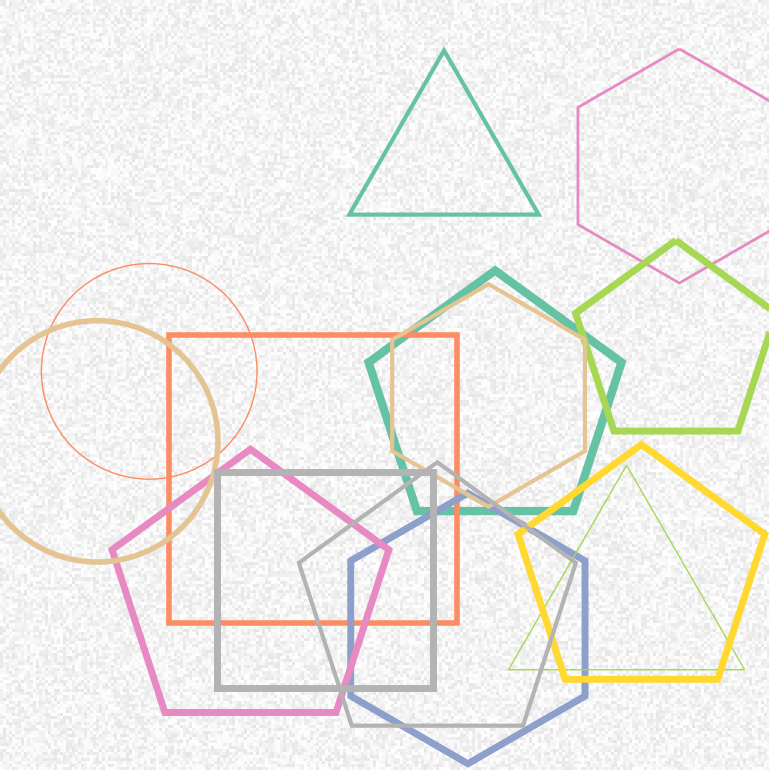[{"shape": "triangle", "thickness": 1.5, "radius": 0.71, "center": [0.577, 0.792]}, {"shape": "pentagon", "thickness": 3, "radius": 0.86, "center": [0.643, 0.476]}, {"shape": "square", "thickness": 2, "radius": 0.94, "center": [0.407, 0.378]}, {"shape": "circle", "thickness": 0.5, "radius": 0.7, "center": [0.194, 0.518]}, {"shape": "hexagon", "thickness": 2.5, "radius": 0.88, "center": [0.608, 0.184]}, {"shape": "pentagon", "thickness": 2.5, "radius": 0.94, "center": [0.325, 0.228]}, {"shape": "hexagon", "thickness": 1, "radius": 0.76, "center": [0.882, 0.784]}, {"shape": "pentagon", "thickness": 2.5, "radius": 0.68, "center": [0.878, 0.551]}, {"shape": "triangle", "thickness": 0.5, "radius": 0.89, "center": [0.814, 0.219]}, {"shape": "pentagon", "thickness": 2.5, "radius": 0.84, "center": [0.833, 0.254]}, {"shape": "hexagon", "thickness": 1.5, "radius": 0.72, "center": [0.634, 0.486]}, {"shape": "circle", "thickness": 2, "radius": 0.78, "center": [0.126, 0.427]}, {"shape": "pentagon", "thickness": 1.5, "radius": 0.95, "center": [0.568, 0.211]}, {"shape": "square", "thickness": 2.5, "radius": 0.7, "center": [0.422, 0.247]}]